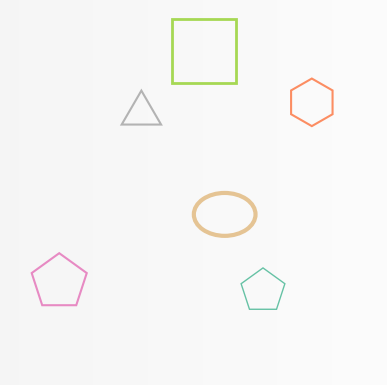[{"shape": "pentagon", "thickness": 1, "radius": 0.3, "center": [0.679, 0.245]}, {"shape": "hexagon", "thickness": 1.5, "radius": 0.31, "center": [0.805, 0.734]}, {"shape": "pentagon", "thickness": 1.5, "radius": 0.37, "center": [0.153, 0.268]}, {"shape": "square", "thickness": 2, "radius": 0.41, "center": [0.527, 0.867]}, {"shape": "oval", "thickness": 3, "radius": 0.4, "center": [0.58, 0.443]}, {"shape": "triangle", "thickness": 1.5, "radius": 0.29, "center": [0.365, 0.706]}]